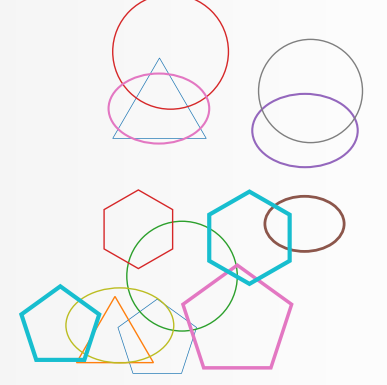[{"shape": "pentagon", "thickness": 0.5, "radius": 0.53, "center": [0.406, 0.116]}, {"shape": "triangle", "thickness": 0.5, "radius": 0.7, "center": [0.412, 0.71]}, {"shape": "triangle", "thickness": 1, "radius": 0.57, "center": [0.297, 0.115]}, {"shape": "circle", "thickness": 1, "radius": 0.71, "center": [0.47, 0.283]}, {"shape": "hexagon", "thickness": 1, "radius": 0.51, "center": [0.357, 0.405]}, {"shape": "circle", "thickness": 1, "radius": 0.75, "center": [0.44, 0.866]}, {"shape": "oval", "thickness": 1.5, "radius": 0.68, "center": [0.787, 0.661]}, {"shape": "oval", "thickness": 2, "radius": 0.51, "center": [0.786, 0.419]}, {"shape": "oval", "thickness": 1.5, "radius": 0.65, "center": [0.41, 0.718]}, {"shape": "pentagon", "thickness": 2.5, "radius": 0.74, "center": [0.612, 0.164]}, {"shape": "circle", "thickness": 1, "radius": 0.67, "center": [0.801, 0.764]}, {"shape": "oval", "thickness": 1, "radius": 0.7, "center": [0.309, 0.155]}, {"shape": "pentagon", "thickness": 3, "radius": 0.53, "center": [0.156, 0.151]}, {"shape": "hexagon", "thickness": 3, "radius": 0.6, "center": [0.644, 0.382]}]